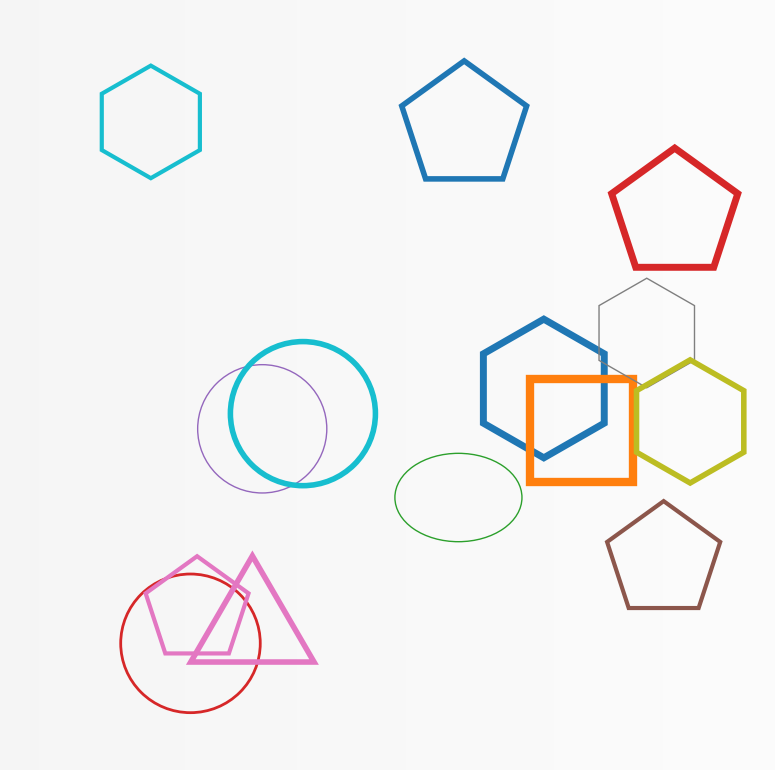[{"shape": "pentagon", "thickness": 2, "radius": 0.42, "center": [0.599, 0.836]}, {"shape": "hexagon", "thickness": 2.5, "radius": 0.45, "center": [0.702, 0.495]}, {"shape": "square", "thickness": 3, "radius": 0.33, "center": [0.75, 0.441]}, {"shape": "oval", "thickness": 0.5, "radius": 0.41, "center": [0.592, 0.354]}, {"shape": "circle", "thickness": 1, "radius": 0.45, "center": [0.246, 0.164]}, {"shape": "pentagon", "thickness": 2.5, "radius": 0.43, "center": [0.871, 0.722]}, {"shape": "circle", "thickness": 0.5, "radius": 0.42, "center": [0.338, 0.443]}, {"shape": "pentagon", "thickness": 1.5, "radius": 0.38, "center": [0.856, 0.272]}, {"shape": "triangle", "thickness": 2, "radius": 0.46, "center": [0.326, 0.186]}, {"shape": "pentagon", "thickness": 1.5, "radius": 0.35, "center": [0.254, 0.208]}, {"shape": "hexagon", "thickness": 0.5, "radius": 0.36, "center": [0.835, 0.568]}, {"shape": "hexagon", "thickness": 2, "radius": 0.4, "center": [0.891, 0.453]}, {"shape": "hexagon", "thickness": 1.5, "radius": 0.37, "center": [0.195, 0.842]}, {"shape": "circle", "thickness": 2, "radius": 0.47, "center": [0.391, 0.463]}]